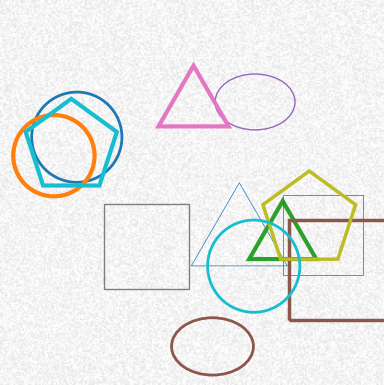[{"shape": "triangle", "thickness": 0.5, "radius": 0.72, "center": [0.622, 0.381]}, {"shape": "circle", "thickness": 2, "radius": 0.59, "center": [0.2, 0.644]}, {"shape": "circle", "thickness": 3, "radius": 0.53, "center": [0.14, 0.596]}, {"shape": "triangle", "thickness": 3, "radius": 0.5, "center": [0.734, 0.377]}, {"shape": "square", "thickness": 0.5, "radius": 0.52, "center": [0.839, 0.39]}, {"shape": "oval", "thickness": 1, "radius": 0.52, "center": [0.663, 0.735]}, {"shape": "square", "thickness": 2.5, "radius": 0.65, "center": [0.881, 0.298]}, {"shape": "oval", "thickness": 2, "radius": 0.53, "center": [0.552, 0.1]}, {"shape": "triangle", "thickness": 3, "radius": 0.53, "center": [0.503, 0.724]}, {"shape": "square", "thickness": 1, "radius": 0.55, "center": [0.38, 0.359]}, {"shape": "pentagon", "thickness": 2.5, "radius": 0.63, "center": [0.803, 0.429]}, {"shape": "pentagon", "thickness": 3, "radius": 0.62, "center": [0.185, 0.619]}, {"shape": "circle", "thickness": 2, "radius": 0.6, "center": [0.659, 0.309]}]